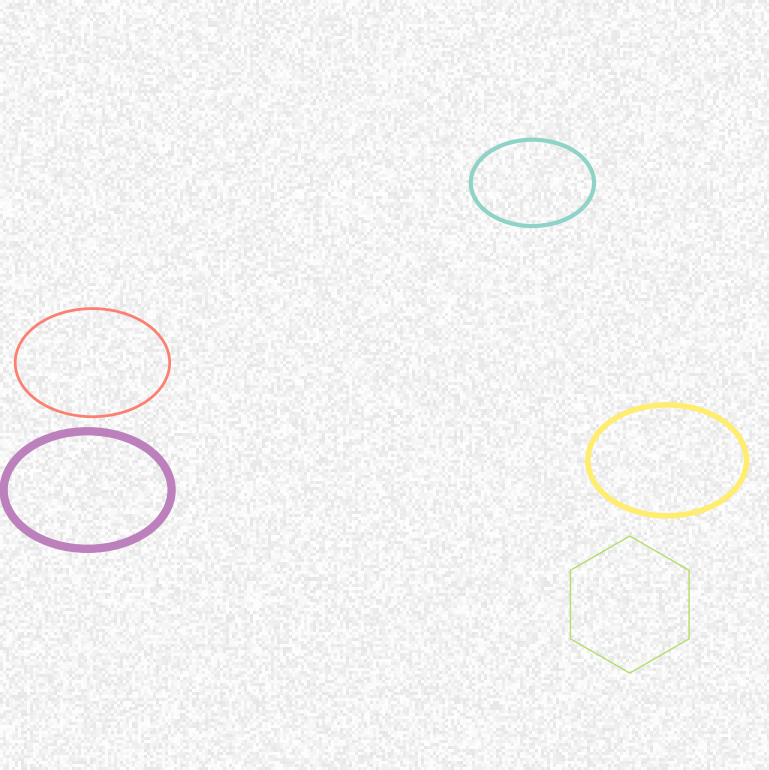[{"shape": "oval", "thickness": 1.5, "radius": 0.4, "center": [0.691, 0.763]}, {"shape": "oval", "thickness": 1, "radius": 0.5, "center": [0.12, 0.529]}, {"shape": "hexagon", "thickness": 0.5, "radius": 0.44, "center": [0.818, 0.215]}, {"shape": "oval", "thickness": 3, "radius": 0.55, "center": [0.114, 0.364]}, {"shape": "oval", "thickness": 2, "radius": 0.52, "center": [0.866, 0.402]}]